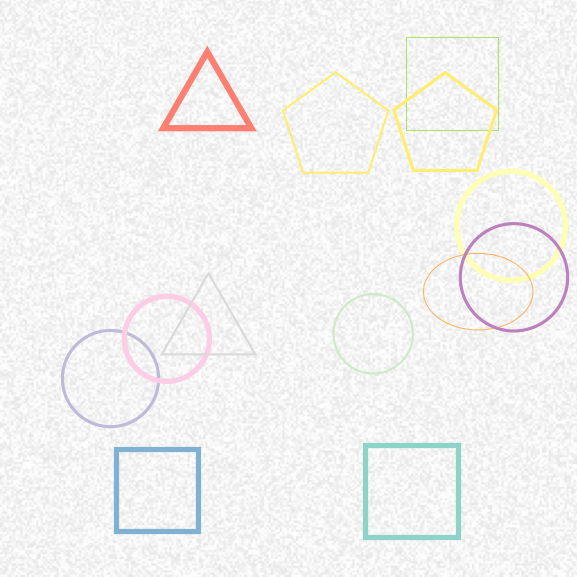[{"shape": "square", "thickness": 2.5, "radius": 0.4, "center": [0.713, 0.148]}, {"shape": "circle", "thickness": 2.5, "radius": 0.47, "center": [0.885, 0.608]}, {"shape": "circle", "thickness": 1.5, "radius": 0.42, "center": [0.191, 0.344]}, {"shape": "triangle", "thickness": 3, "radius": 0.44, "center": [0.359, 0.821]}, {"shape": "square", "thickness": 2.5, "radius": 0.36, "center": [0.272, 0.15]}, {"shape": "oval", "thickness": 0.5, "radius": 0.47, "center": [0.828, 0.494]}, {"shape": "square", "thickness": 0.5, "radius": 0.4, "center": [0.782, 0.854]}, {"shape": "circle", "thickness": 2.5, "radius": 0.37, "center": [0.289, 0.412]}, {"shape": "triangle", "thickness": 1, "radius": 0.47, "center": [0.361, 0.432]}, {"shape": "circle", "thickness": 1.5, "radius": 0.46, "center": [0.89, 0.519]}, {"shape": "circle", "thickness": 1, "radius": 0.34, "center": [0.646, 0.421]}, {"shape": "pentagon", "thickness": 1, "radius": 0.48, "center": [0.581, 0.778]}, {"shape": "pentagon", "thickness": 1.5, "radius": 0.47, "center": [0.771, 0.78]}]